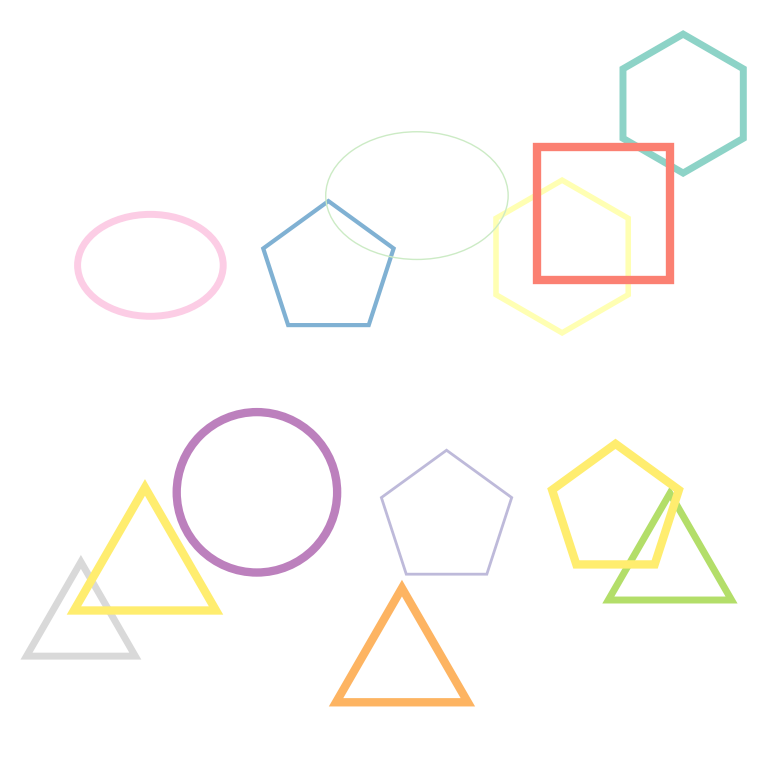[{"shape": "hexagon", "thickness": 2.5, "radius": 0.45, "center": [0.887, 0.865]}, {"shape": "hexagon", "thickness": 2, "radius": 0.5, "center": [0.73, 0.667]}, {"shape": "pentagon", "thickness": 1, "radius": 0.44, "center": [0.58, 0.326]}, {"shape": "square", "thickness": 3, "radius": 0.43, "center": [0.784, 0.723]}, {"shape": "pentagon", "thickness": 1.5, "radius": 0.45, "center": [0.427, 0.65]}, {"shape": "triangle", "thickness": 3, "radius": 0.49, "center": [0.522, 0.137]}, {"shape": "triangle", "thickness": 2.5, "radius": 0.46, "center": [0.87, 0.267]}, {"shape": "oval", "thickness": 2.5, "radius": 0.47, "center": [0.195, 0.655]}, {"shape": "triangle", "thickness": 2.5, "radius": 0.41, "center": [0.105, 0.189]}, {"shape": "circle", "thickness": 3, "radius": 0.52, "center": [0.334, 0.361]}, {"shape": "oval", "thickness": 0.5, "radius": 0.59, "center": [0.541, 0.746]}, {"shape": "triangle", "thickness": 3, "radius": 0.53, "center": [0.188, 0.26]}, {"shape": "pentagon", "thickness": 3, "radius": 0.43, "center": [0.799, 0.337]}]